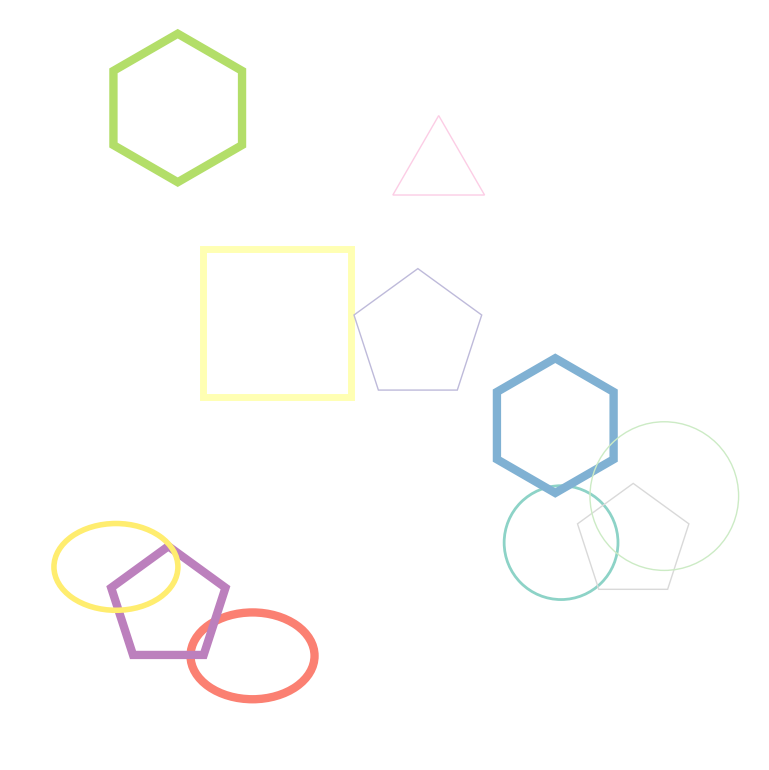[{"shape": "circle", "thickness": 1, "radius": 0.37, "center": [0.729, 0.295]}, {"shape": "square", "thickness": 2.5, "radius": 0.48, "center": [0.359, 0.58]}, {"shape": "pentagon", "thickness": 0.5, "radius": 0.44, "center": [0.543, 0.564]}, {"shape": "oval", "thickness": 3, "radius": 0.4, "center": [0.328, 0.148]}, {"shape": "hexagon", "thickness": 3, "radius": 0.44, "center": [0.721, 0.447]}, {"shape": "hexagon", "thickness": 3, "radius": 0.48, "center": [0.231, 0.86]}, {"shape": "triangle", "thickness": 0.5, "radius": 0.34, "center": [0.57, 0.781]}, {"shape": "pentagon", "thickness": 0.5, "radius": 0.38, "center": [0.822, 0.296]}, {"shape": "pentagon", "thickness": 3, "radius": 0.39, "center": [0.219, 0.213]}, {"shape": "circle", "thickness": 0.5, "radius": 0.48, "center": [0.863, 0.356]}, {"shape": "oval", "thickness": 2, "radius": 0.4, "center": [0.151, 0.264]}]